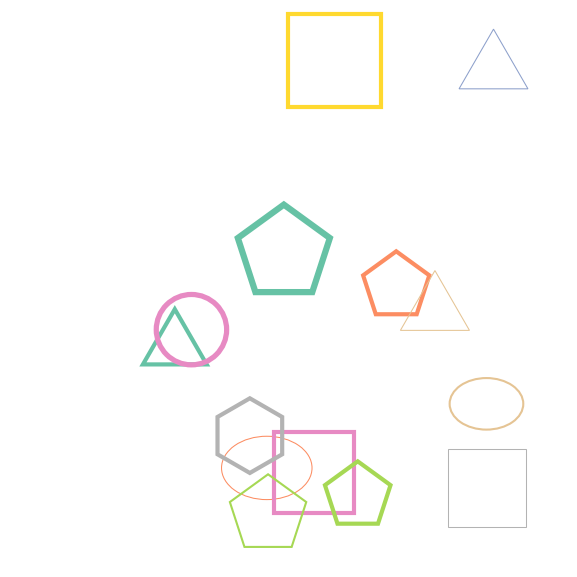[{"shape": "pentagon", "thickness": 3, "radius": 0.42, "center": [0.492, 0.561]}, {"shape": "triangle", "thickness": 2, "radius": 0.32, "center": [0.303, 0.4]}, {"shape": "pentagon", "thickness": 2, "radius": 0.3, "center": [0.686, 0.504]}, {"shape": "oval", "thickness": 0.5, "radius": 0.39, "center": [0.462, 0.189]}, {"shape": "triangle", "thickness": 0.5, "radius": 0.34, "center": [0.855, 0.88]}, {"shape": "square", "thickness": 2, "radius": 0.35, "center": [0.543, 0.181]}, {"shape": "circle", "thickness": 2.5, "radius": 0.3, "center": [0.332, 0.428]}, {"shape": "pentagon", "thickness": 2, "radius": 0.3, "center": [0.619, 0.141]}, {"shape": "pentagon", "thickness": 1, "radius": 0.35, "center": [0.464, 0.108]}, {"shape": "square", "thickness": 2, "radius": 0.4, "center": [0.58, 0.894]}, {"shape": "triangle", "thickness": 0.5, "radius": 0.35, "center": [0.753, 0.462]}, {"shape": "oval", "thickness": 1, "radius": 0.32, "center": [0.842, 0.3]}, {"shape": "square", "thickness": 0.5, "radius": 0.34, "center": [0.844, 0.155]}, {"shape": "hexagon", "thickness": 2, "radius": 0.32, "center": [0.433, 0.245]}]